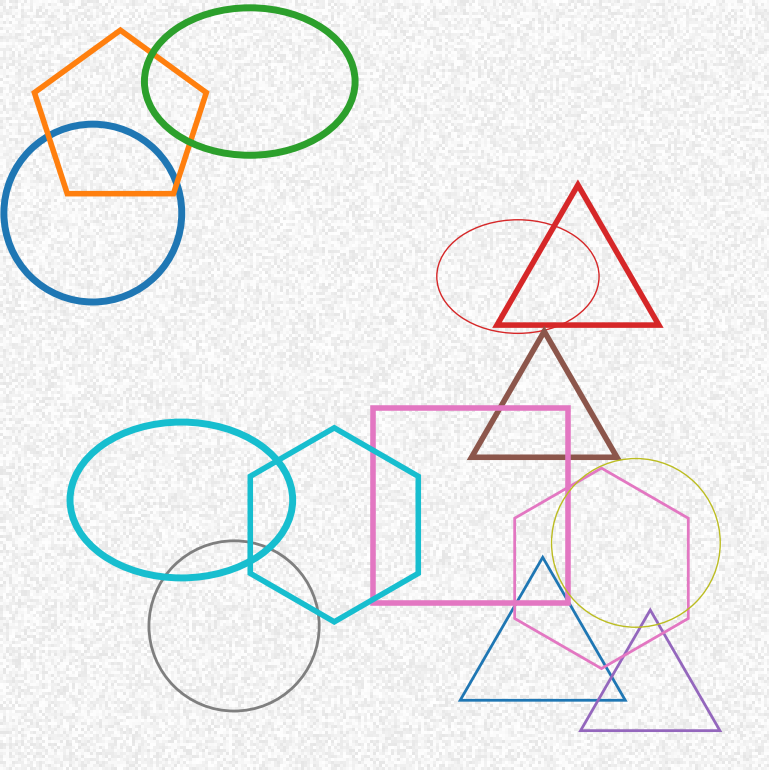[{"shape": "triangle", "thickness": 1, "radius": 0.62, "center": [0.705, 0.152]}, {"shape": "circle", "thickness": 2.5, "radius": 0.58, "center": [0.121, 0.723]}, {"shape": "pentagon", "thickness": 2, "radius": 0.59, "center": [0.156, 0.843]}, {"shape": "oval", "thickness": 2.5, "radius": 0.68, "center": [0.324, 0.894]}, {"shape": "triangle", "thickness": 2, "radius": 0.61, "center": [0.751, 0.638]}, {"shape": "oval", "thickness": 0.5, "radius": 0.53, "center": [0.673, 0.641]}, {"shape": "triangle", "thickness": 1, "radius": 0.52, "center": [0.844, 0.103]}, {"shape": "triangle", "thickness": 2, "radius": 0.55, "center": [0.707, 0.461]}, {"shape": "hexagon", "thickness": 1, "radius": 0.65, "center": [0.781, 0.262]}, {"shape": "square", "thickness": 2, "radius": 0.63, "center": [0.611, 0.343]}, {"shape": "circle", "thickness": 1, "radius": 0.55, "center": [0.304, 0.187]}, {"shape": "circle", "thickness": 0.5, "radius": 0.55, "center": [0.826, 0.295]}, {"shape": "hexagon", "thickness": 2, "radius": 0.63, "center": [0.434, 0.318]}, {"shape": "oval", "thickness": 2.5, "radius": 0.72, "center": [0.236, 0.351]}]